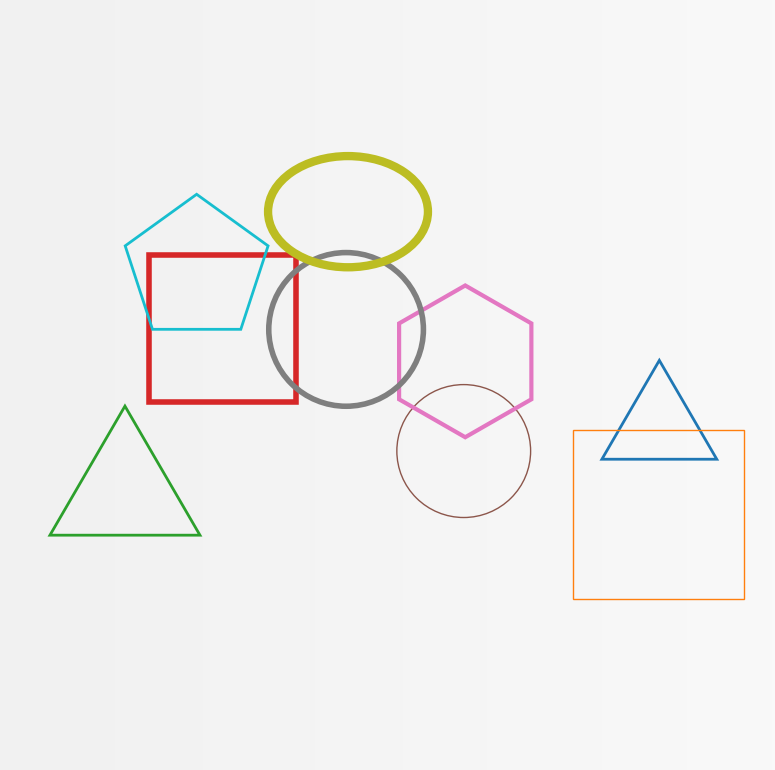[{"shape": "triangle", "thickness": 1, "radius": 0.43, "center": [0.851, 0.446]}, {"shape": "square", "thickness": 0.5, "radius": 0.55, "center": [0.85, 0.332]}, {"shape": "triangle", "thickness": 1, "radius": 0.56, "center": [0.161, 0.361]}, {"shape": "square", "thickness": 2, "radius": 0.48, "center": [0.287, 0.573]}, {"shape": "circle", "thickness": 0.5, "radius": 0.43, "center": [0.598, 0.414]}, {"shape": "hexagon", "thickness": 1.5, "radius": 0.49, "center": [0.6, 0.531]}, {"shape": "circle", "thickness": 2, "radius": 0.5, "center": [0.447, 0.572]}, {"shape": "oval", "thickness": 3, "radius": 0.52, "center": [0.449, 0.725]}, {"shape": "pentagon", "thickness": 1, "radius": 0.48, "center": [0.254, 0.651]}]